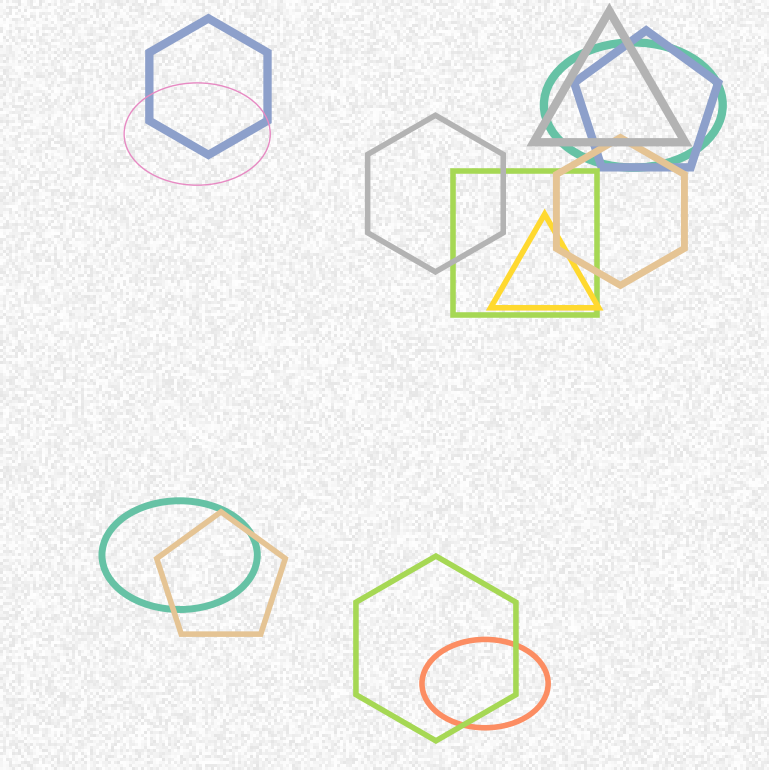[{"shape": "oval", "thickness": 2.5, "radius": 0.5, "center": [0.233, 0.279]}, {"shape": "oval", "thickness": 3, "radius": 0.58, "center": [0.822, 0.864]}, {"shape": "oval", "thickness": 2, "radius": 0.41, "center": [0.63, 0.112]}, {"shape": "pentagon", "thickness": 3, "radius": 0.49, "center": [0.839, 0.862]}, {"shape": "hexagon", "thickness": 3, "radius": 0.44, "center": [0.271, 0.887]}, {"shape": "oval", "thickness": 0.5, "radius": 0.47, "center": [0.256, 0.826]}, {"shape": "square", "thickness": 2, "radius": 0.47, "center": [0.682, 0.684]}, {"shape": "hexagon", "thickness": 2, "radius": 0.6, "center": [0.566, 0.158]}, {"shape": "triangle", "thickness": 2, "radius": 0.41, "center": [0.707, 0.641]}, {"shape": "hexagon", "thickness": 2.5, "radius": 0.48, "center": [0.806, 0.725]}, {"shape": "pentagon", "thickness": 2, "radius": 0.44, "center": [0.287, 0.247]}, {"shape": "triangle", "thickness": 3, "radius": 0.57, "center": [0.791, 0.872]}, {"shape": "hexagon", "thickness": 2, "radius": 0.51, "center": [0.565, 0.749]}]